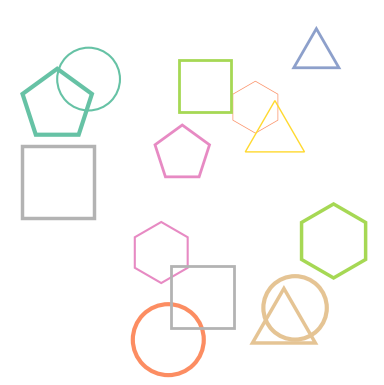[{"shape": "circle", "thickness": 1.5, "radius": 0.41, "center": [0.23, 0.795]}, {"shape": "pentagon", "thickness": 3, "radius": 0.47, "center": [0.149, 0.727]}, {"shape": "circle", "thickness": 3, "radius": 0.46, "center": [0.437, 0.118]}, {"shape": "hexagon", "thickness": 0.5, "radius": 0.34, "center": [0.663, 0.722]}, {"shape": "triangle", "thickness": 2, "radius": 0.34, "center": [0.822, 0.858]}, {"shape": "pentagon", "thickness": 2, "radius": 0.37, "center": [0.473, 0.601]}, {"shape": "hexagon", "thickness": 1.5, "radius": 0.4, "center": [0.419, 0.344]}, {"shape": "square", "thickness": 2, "radius": 0.34, "center": [0.532, 0.778]}, {"shape": "hexagon", "thickness": 2.5, "radius": 0.48, "center": [0.866, 0.374]}, {"shape": "triangle", "thickness": 1, "radius": 0.44, "center": [0.714, 0.65]}, {"shape": "circle", "thickness": 3, "radius": 0.41, "center": [0.766, 0.2]}, {"shape": "triangle", "thickness": 2.5, "radius": 0.47, "center": [0.737, 0.156]}, {"shape": "square", "thickness": 2, "radius": 0.41, "center": [0.526, 0.229]}, {"shape": "square", "thickness": 2.5, "radius": 0.47, "center": [0.151, 0.528]}]